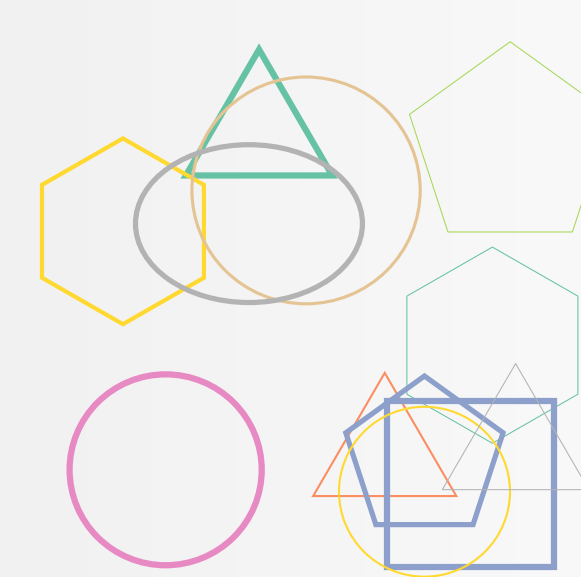[{"shape": "hexagon", "thickness": 0.5, "radius": 0.85, "center": [0.847, 0.401]}, {"shape": "triangle", "thickness": 3, "radius": 0.73, "center": [0.446, 0.768]}, {"shape": "triangle", "thickness": 1, "radius": 0.71, "center": [0.662, 0.211]}, {"shape": "square", "thickness": 3, "radius": 0.72, "center": [0.809, 0.161]}, {"shape": "pentagon", "thickness": 2.5, "radius": 0.71, "center": [0.73, 0.206]}, {"shape": "circle", "thickness": 3, "radius": 0.83, "center": [0.285, 0.186]}, {"shape": "pentagon", "thickness": 0.5, "radius": 0.91, "center": [0.878, 0.745]}, {"shape": "hexagon", "thickness": 2, "radius": 0.8, "center": [0.212, 0.599]}, {"shape": "circle", "thickness": 1, "radius": 0.74, "center": [0.73, 0.148]}, {"shape": "circle", "thickness": 1.5, "radius": 0.98, "center": [0.527, 0.669]}, {"shape": "triangle", "thickness": 0.5, "radius": 0.73, "center": [0.887, 0.224]}, {"shape": "oval", "thickness": 2.5, "radius": 0.98, "center": [0.428, 0.612]}]